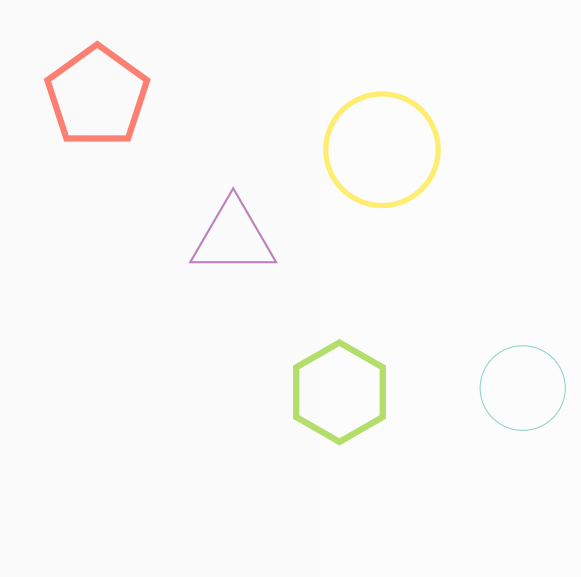[{"shape": "circle", "thickness": 0.5, "radius": 0.37, "center": [0.899, 0.327]}, {"shape": "pentagon", "thickness": 3, "radius": 0.45, "center": [0.167, 0.832]}, {"shape": "hexagon", "thickness": 3, "radius": 0.43, "center": [0.584, 0.32]}, {"shape": "triangle", "thickness": 1, "radius": 0.43, "center": [0.401, 0.588]}, {"shape": "circle", "thickness": 2.5, "radius": 0.48, "center": [0.657, 0.74]}]